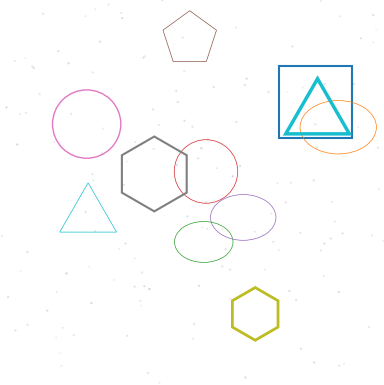[{"shape": "square", "thickness": 1.5, "radius": 0.47, "center": [0.819, 0.735]}, {"shape": "oval", "thickness": 0.5, "radius": 0.5, "center": [0.879, 0.669]}, {"shape": "oval", "thickness": 0.5, "radius": 0.38, "center": [0.529, 0.372]}, {"shape": "circle", "thickness": 0.5, "radius": 0.41, "center": [0.535, 0.555]}, {"shape": "oval", "thickness": 0.5, "radius": 0.42, "center": [0.632, 0.435]}, {"shape": "pentagon", "thickness": 0.5, "radius": 0.37, "center": [0.493, 0.899]}, {"shape": "circle", "thickness": 1, "radius": 0.44, "center": [0.225, 0.678]}, {"shape": "hexagon", "thickness": 1.5, "radius": 0.49, "center": [0.401, 0.548]}, {"shape": "hexagon", "thickness": 2, "radius": 0.34, "center": [0.663, 0.185]}, {"shape": "triangle", "thickness": 2.5, "radius": 0.48, "center": [0.825, 0.7]}, {"shape": "triangle", "thickness": 0.5, "radius": 0.43, "center": [0.229, 0.44]}]